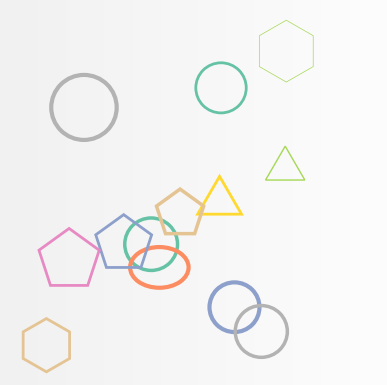[{"shape": "circle", "thickness": 2, "radius": 0.33, "center": [0.57, 0.772]}, {"shape": "circle", "thickness": 2.5, "radius": 0.34, "center": [0.39, 0.366]}, {"shape": "oval", "thickness": 3, "radius": 0.38, "center": [0.411, 0.305]}, {"shape": "pentagon", "thickness": 2, "radius": 0.38, "center": [0.319, 0.367]}, {"shape": "circle", "thickness": 3, "radius": 0.32, "center": [0.605, 0.202]}, {"shape": "pentagon", "thickness": 2, "radius": 0.41, "center": [0.178, 0.325]}, {"shape": "hexagon", "thickness": 0.5, "radius": 0.4, "center": [0.739, 0.867]}, {"shape": "triangle", "thickness": 1, "radius": 0.29, "center": [0.736, 0.562]}, {"shape": "triangle", "thickness": 2, "radius": 0.33, "center": [0.567, 0.476]}, {"shape": "pentagon", "thickness": 2.5, "radius": 0.32, "center": [0.465, 0.445]}, {"shape": "hexagon", "thickness": 2, "radius": 0.35, "center": [0.12, 0.103]}, {"shape": "circle", "thickness": 3, "radius": 0.42, "center": [0.217, 0.721]}, {"shape": "circle", "thickness": 2.5, "radius": 0.34, "center": [0.674, 0.139]}]